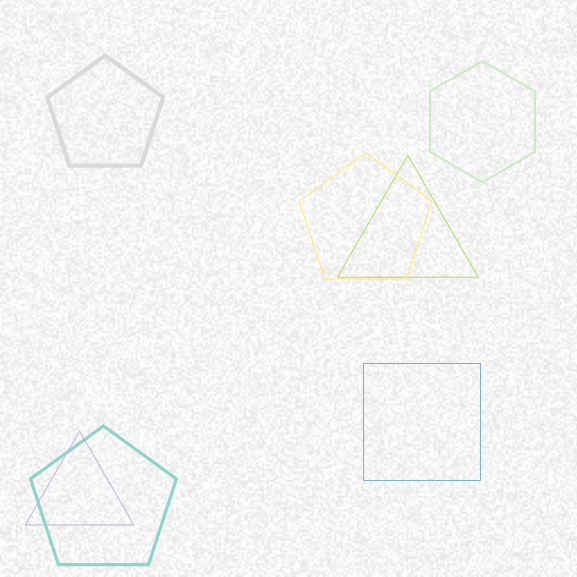[{"shape": "pentagon", "thickness": 1.5, "radius": 0.66, "center": [0.179, 0.129]}, {"shape": "triangle", "thickness": 0.5, "radius": 0.54, "center": [0.138, 0.144]}, {"shape": "square", "thickness": 0.5, "radius": 0.51, "center": [0.73, 0.269]}, {"shape": "triangle", "thickness": 0.5, "radius": 0.7, "center": [0.706, 0.589]}, {"shape": "pentagon", "thickness": 2, "radius": 0.53, "center": [0.182, 0.798]}, {"shape": "hexagon", "thickness": 1, "radius": 0.52, "center": [0.836, 0.789]}, {"shape": "pentagon", "thickness": 0.5, "radius": 0.6, "center": [0.633, 0.614]}]